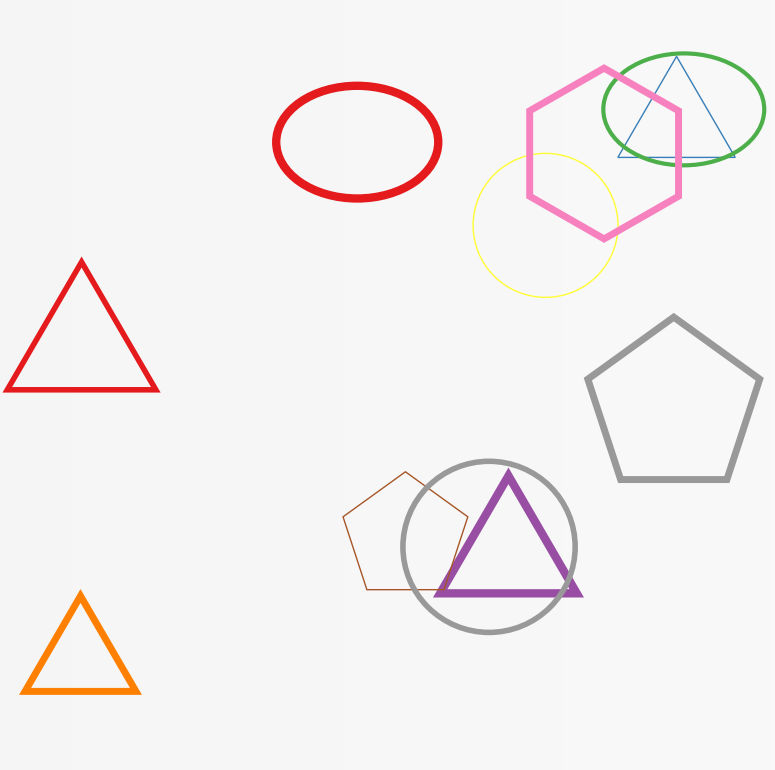[{"shape": "oval", "thickness": 3, "radius": 0.52, "center": [0.461, 0.815]}, {"shape": "triangle", "thickness": 2, "radius": 0.55, "center": [0.105, 0.549]}, {"shape": "triangle", "thickness": 0.5, "radius": 0.44, "center": [0.873, 0.839]}, {"shape": "oval", "thickness": 1.5, "radius": 0.52, "center": [0.882, 0.858]}, {"shape": "triangle", "thickness": 3, "radius": 0.51, "center": [0.656, 0.28]}, {"shape": "triangle", "thickness": 2.5, "radius": 0.41, "center": [0.104, 0.143]}, {"shape": "circle", "thickness": 0.5, "radius": 0.47, "center": [0.704, 0.707]}, {"shape": "pentagon", "thickness": 0.5, "radius": 0.42, "center": [0.523, 0.303]}, {"shape": "hexagon", "thickness": 2.5, "radius": 0.55, "center": [0.779, 0.801]}, {"shape": "circle", "thickness": 2, "radius": 0.56, "center": [0.631, 0.29]}, {"shape": "pentagon", "thickness": 2.5, "radius": 0.58, "center": [0.869, 0.472]}]